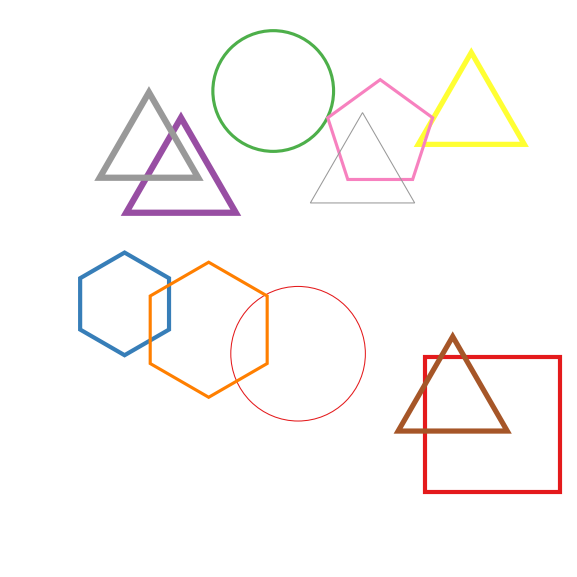[{"shape": "square", "thickness": 2, "radius": 0.58, "center": [0.852, 0.264]}, {"shape": "circle", "thickness": 0.5, "radius": 0.58, "center": [0.516, 0.387]}, {"shape": "hexagon", "thickness": 2, "radius": 0.44, "center": [0.216, 0.473]}, {"shape": "circle", "thickness": 1.5, "radius": 0.52, "center": [0.473, 0.842]}, {"shape": "triangle", "thickness": 3, "radius": 0.55, "center": [0.313, 0.686]}, {"shape": "hexagon", "thickness": 1.5, "radius": 0.58, "center": [0.361, 0.428]}, {"shape": "triangle", "thickness": 2.5, "radius": 0.53, "center": [0.816, 0.802]}, {"shape": "triangle", "thickness": 2.5, "radius": 0.55, "center": [0.784, 0.307]}, {"shape": "pentagon", "thickness": 1.5, "radius": 0.48, "center": [0.658, 0.766]}, {"shape": "triangle", "thickness": 0.5, "radius": 0.52, "center": [0.628, 0.7]}, {"shape": "triangle", "thickness": 3, "radius": 0.49, "center": [0.258, 0.741]}]